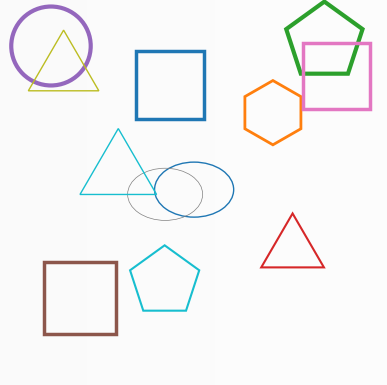[{"shape": "oval", "thickness": 1, "radius": 0.51, "center": [0.501, 0.507]}, {"shape": "square", "thickness": 2.5, "radius": 0.44, "center": [0.439, 0.779]}, {"shape": "hexagon", "thickness": 2, "radius": 0.42, "center": [0.704, 0.707]}, {"shape": "pentagon", "thickness": 3, "radius": 0.52, "center": [0.837, 0.892]}, {"shape": "triangle", "thickness": 1.5, "radius": 0.47, "center": [0.755, 0.352]}, {"shape": "circle", "thickness": 3, "radius": 0.51, "center": [0.132, 0.881]}, {"shape": "square", "thickness": 2.5, "radius": 0.46, "center": [0.206, 0.226]}, {"shape": "square", "thickness": 2.5, "radius": 0.43, "center": [0.869, 0.803]}, {"shape": "oval", "thickness": 0.5, "radius": 0.48, "center": [0.426, 0.495]}, {"shape": "triangle", "thickness": 1, "radius": 0.53, "center": [0.164, 0.817]}, {"shape": "triangle", "thickness": 1, "radius": 0.57, "center": [0.305, 0.552]}, {"shape": "pentagon", "thickness": 1.5, "radius": 0.47, "center": [0.425, 0.269]}]